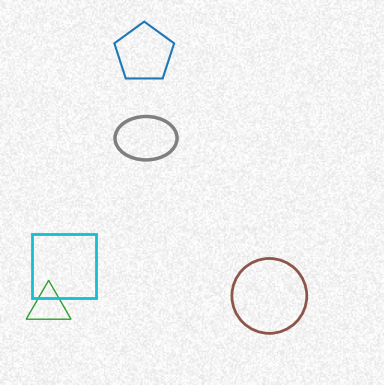[{"shape": "pentagon", "thickness": 1.5, "radius": 0.41, "center": [0.375, 0.862]}, {"shape": "triangle", "thickness": 1, "radius": 0.34, "center": [0.126, 0.205]}, {"shape": "circle", "thickness": 2, "radius": 0.49, "center": [0.7, 0.231]}, {"shape": "oval", "thickness": 2.5, "radius": 0.4, "center": [0.379, 0.641]}, {"shape": "square", "thickness": 2, "radius": 0.41, "center": [0.166, 0.31]}]